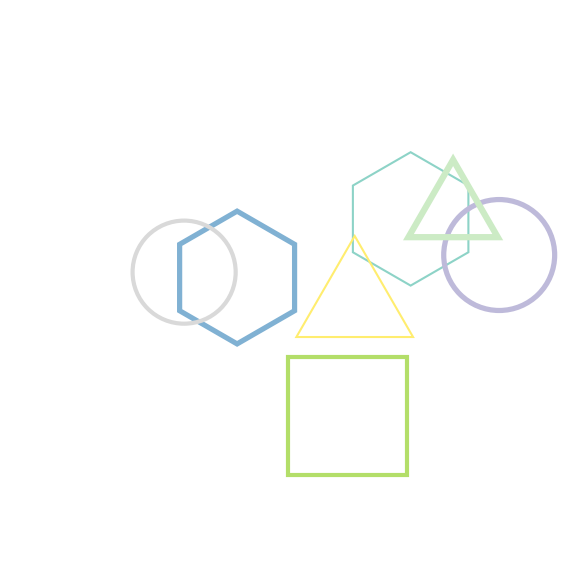[{"shape": "hexagon", "thickness": 1, "radius": 0.58, "center": [0.711, 0.62]}, {"shape": "circle", "thickness": 2.5, "radius": 0.48, "center": [0.864, 0.558]}, {"shape": "hexagon", "thickness": 2.5, "radius": 0.57, "center": [0.411, 0.519]}, {"shape": "square", "thickness": 2, "radius": 0.51, "center": [0.602, 0.279]}, {"shape": "circle", "thickness": 2, "radius": 0.45, "center": [0.319, 0.528]}, {"shape": "triangle", "thickness": 3, "radius": 0.45, "center": [0.785, 0.633]}, {"shape": "triangle", "thickness": 1, "radius": 0.58, "center": [0.614, 0.474]}]